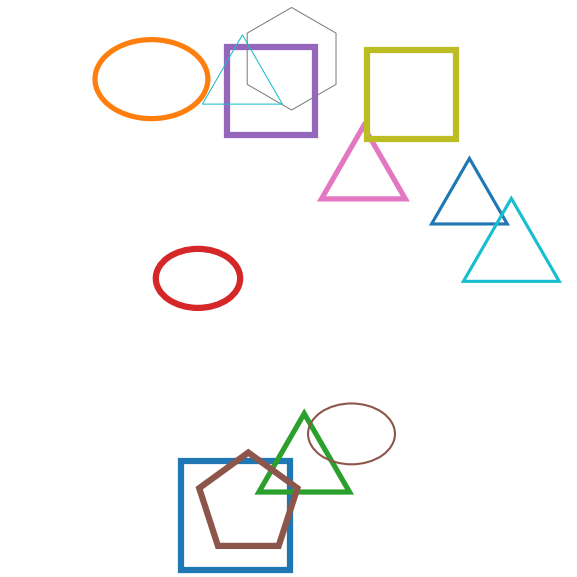[{"shape": "triangle", "thickness": 1.5, "radius": 0.38, "center": [0.813, 0.649]}, {"shape": "square", "thickness": 3, "radius": 0.47, "center": [0.407, 0.107]}, {"shape": "oval", "thickness": 2.5, "radius": 0.49, "center": [0.262, 0.862]}, {"shape": "triangle", "thickness": 2.5, "radius": 0.45, "center": [0.527, 0.192]}, {"shape": "oval", "thickness": 3, "radius": 0.37, "center": [0.343, 0.517]}, {"shape": "square", "thickness": 3, "radius": 0.38, "center": [0.469, 0.842]}, {"shape": "oval", "thickness": 1, "radius": 0.38, "center": [0.609, 0.248]}, {"shape": "pentagon", "thickness": 3, "radius": 0.45, "center": [0.43, 0.126]}, {"shape": "triangle", "thickness": 2.5, "radius": 0.42, "center": [0.629, 0.697]}, {"shape": "hexagon", "thickness": 0.5, "radius": 0.44, "center": [0.505, 0.897]}, {"shape": "square", "thickness": 3, "radius": 0.39, "center": [0.713, 0.836]}, {"shape": "triangle", "thickness": 1.5, "radius": 0.48, "center": [0.885, 0.56]}, {"shape": "triangle", "thickness": 0.5, "radius": 0.4, "center": [0.42, 0.859]}]